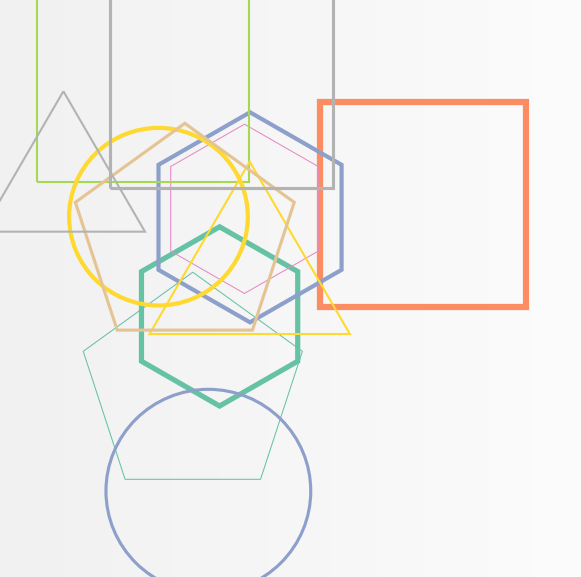[{"shape": "pentagon", "thickness": 0.5, "radius": 0.99, "center": [0.332, 0.33]}, {"shape": "hexagon", "thickness": 2.5, "radius": 0.78, "center": [0.378, 0.451]}, {"shape": "square", "thickness": 3, "radius": 0.88, "center": [0.728, 0.645]}, {"shape": "circle", "thickness": 1.5, "radius": 0.88, "center": [0.358, 0.149]}, {"shape": "hexagon", "thickness": 2, "radius": 0.91, "center": [0.43, 0.623]}, {"shape": "hexagon", "thickness": 0.5, "radius": 0.73, "center": [0.421, 0.638]}, {"shape": "square", "thickness": 1, "radius": 0.91, "center": [0.246, 0.866]}, {"shape": "triangle", "thickness": 1, "radius": 1.0, "center": [0.43, 0.52]}, {"shape": "circle", "thickness": 2, "radius": 0.77, "center": [0.273, 0.624]}, {"shape": "pentagon", "thickness": 1.5, "radius": 0.99, "center": [0.318, 0.588]}, {"shape": "square", "thickness": 1.5, "radius": 0.96, "center": [0.381, 0.866]}, {"shape": "triangle", "thickness": 1, "radius": 0.81, "center": [0.109, 0.679]}]